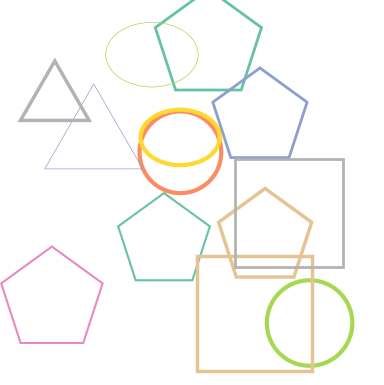[{"shape": "pentagon", "thickness": 2, "radius": 0.73, "center": [0.541, 0.884]}, {"shape": "pentagon", "thickness": 1.5, "radius": 0.63, "center": [0.426, 0.373]}, {"shape": "circle", "thickness": 3, "radius": 0.53, "center": [0.469, 0.605]}, {"shape": "pentagon", "thickness": 2, "radius": 0.64, "center": [0.675, 0.695]}, {"shape": "triangle", "thickness": 0.5, "radius": 0.74, "center": [0.243, 0.635]}, {"shape": "pentagon", "thickness": 1.5, "radius": 0.69, "center": [0.135, 0.221]}, {"shape": "circle", "thickness": 3, "radius": 0.56, "center": [0.804, 0.161]}, {"shape": "oval", "thickness": 0.5, "radius": 0.6, "center": [0.395, 0.858]}, {"shape": "oval", "thickness": 3, "radius": 0.51, "center": [0.468, 0.643]}, {"shape": "pentagon", "thickness": 2.5, "radius": 0.64, "center": [0.689, 0.383]}, {"shape": "square", "thickness": 2.5, "radius": 0.75, "center": [0.661, 0.186]}, {"shape": "triangle", "thickness": 2.5, "radius": 0.51, "center": [0.142, 0.739]}, {"shape": "square", "thickness": 2, "radius": 0.7, "center": [0.75, 0.446]}]